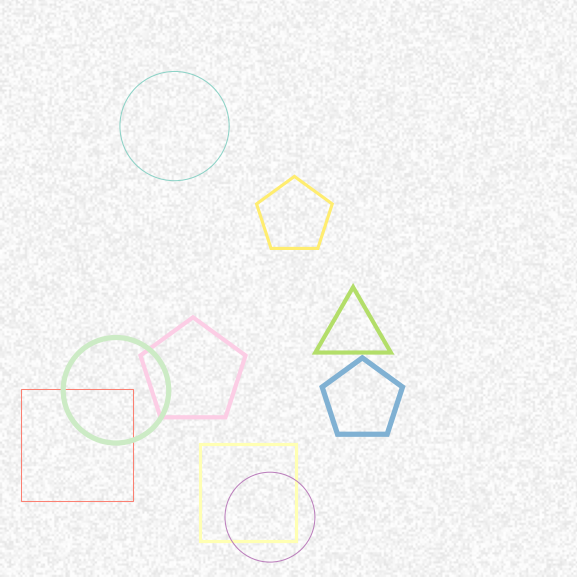[{"shape": "circle", "thickness": 0.5, "radius": 0.47, "center": [0.302, 0.781]}, {"shape": "square", "thickness": 1.5, "radius": 0.42, "center": [0.429, 0.146]}, {"shape": "square", "thickness": 0.5, "radius": 0.48, "center": [0.134, 0.229]}, {"shape": "pentagon", "thickness": 2.5, "radius": 0.37, "center": [0.627, 0.306]}, {"shape": "triangle", "thickness": 2, "radius": 0.38, "center": [0.611, 0.426]}, {"shape": "pentagon", "thickness": 2, "radius": 0.48, "center": [0.334, 0.354]}, {"shape": "circle", "thickness": 0.5, "radius": 0.39, "center": [0.467, 0.104]}, {"shape": "circle", "thickness": 2.5, "radius": 0.46, "center": [0.201, 0.323]}, {"shape": "pentagon", "thickness": 1.5, "radius": 0.34, "center": [0.51, 0.625]}]